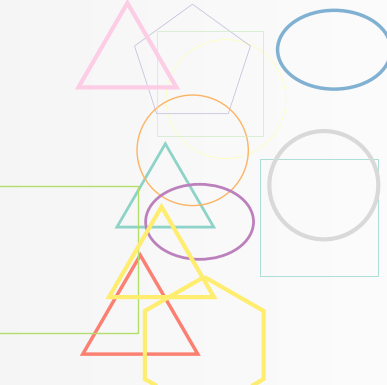[{"shape": "triangle", "thickness": 2, "radius": 0.72, "center": [0.427, 0.482]}, {"shape": "square", "thickness": 0.5, "radius": 0.76, "center": [0.824, 0.434]}, {"shape": "circle", "thickness": 0.5, "radius": 0.77, "center": [0.583, 0.743]}, {"shape": "pentagon", "thickness": 0.5, "radius": 0.79, "center": [0.497, 0.832]}, {"shape": "triangle", "thickness": 2.5, "radius": 0.86, "center": [0.362, 0.166]}, {"shape": "oval", "thickness": 2.5, "radius": 0.73, "center": [0.862, 0.871]}, {"shape": "circle", "thickness": 1, "radius": 0.72, "center": [0.497, 0.61]}, {"shape": "square", "thickness": 1, "radius": 0.95, "center": [0.165, 0.326]}, {"shape": "triangle", "thickness": 3, "radius": 0.73, "center": [0.329, 0.846]}, {"shape": "circle", "thickness": 3, "radius": 0.7, "center": [0.836, 0.519]}, {"shape": "oval", "thickness": 2, "radius": 0.7, "center": [0.515, 0.424]}, {"shape": "square", "thickness": 0.5, "radius": 0.68, "center": [0.543, 0.783]}, {"shape": "hexagon", "thickness": 3, "radius": 0.88, "center": [0.527, 0.104]}, {"shape": "triangle", "thickness": 3, "radius": 0.78, "center": [0.417, 0.307]}]